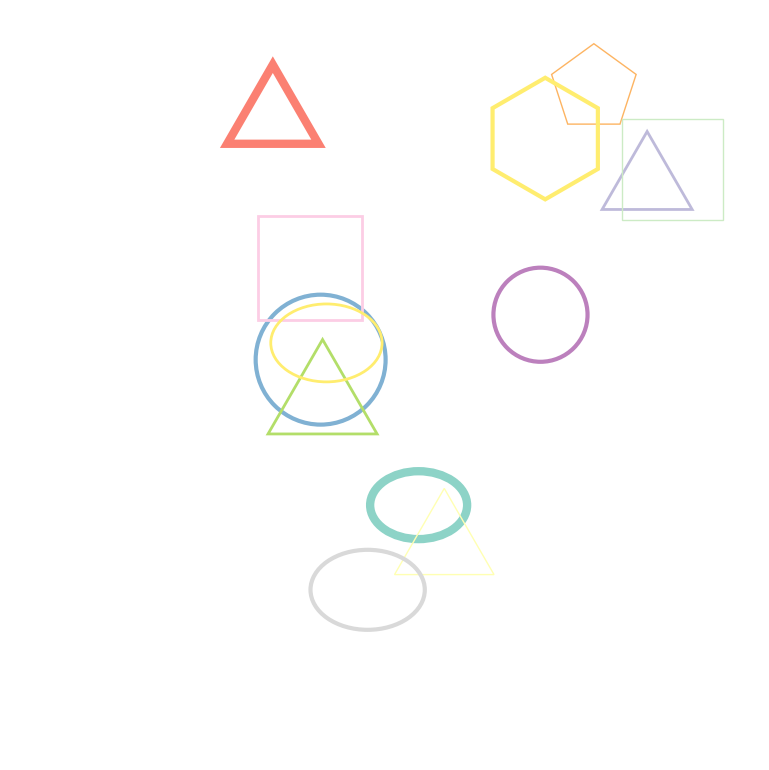[{"shape": "oval", "thickness": 3, "radius": 0.31, "center": [0.544, 0.344]}, {"shape": "triangle", "thickness": 0.5, "radius": 0.37, "center": [0.577, 0.291]}, {"shape": "triangle", "thickness": 1, "radius": 0.34, "center": [0.84, 0.762]}, {"shape": "triangle", "thickness": 3, "radius": 0.34, "center": [0.354, 0.848]}, {"shape": "circle", "thickness": 1.5, "radius": 0.42, "center": [0.416, 0.533]}, {"shape": "pentagon", "thickness": 0.5, "radius": 0.29, "center": [0.771, 0.886]}, {"shape": "triangle", "thickness": 1, "radius": 0.41, "center": [0.419, 0.477]}, {"shape": "square", "thickness": 1, "radius": 0.34, "center": [0.403, 0.652]}, {"shape": "oval", "thickness": 1.5, "radius": 0.37, "center": [0.477, 0.234]}, {"shape": "circle", "thickness": 1.5, "radius": 0.31, "center": [0.702, 0.591]}, {"shape": "square", "thickness": 0.5, "radius": 0.33, "center": [0.873, 0.78]}, {"shape": "hexagon", "thickness": 1.5, "radius": 0.39, "center": [0.708, 0.82]}, {"shape": "oval", "thickness": 1, "radius": 0.36, "center": [0.424, 0.555]}]